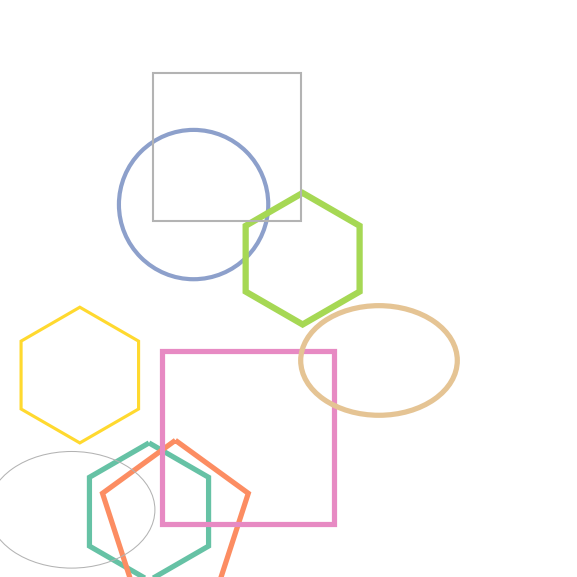[{"shape": "hexagon", "thickness": 2.5, "radius": 0.6, "center": [0.258, 0.113]}, {"shape": "pentagon", "thickness": 2.5, "radius": 0.66, "center": [0.304, 0.104]}, {"shape": "circle", "thickness": 2, "radius": 0.65, "center": [0.335, 0.645]}, {"shape": "square", "thickness": 2.5, "radius": 0.75, "center": [0.43, 0.242]}, {"shape": "hexagon", "thickness": 3, "radius": 0.57, "center": [0.524, 0.551]}, {"shape": "hexagon", "thickness": 1.5, "radius": 0.59, "center": [0.138, 0.35]}, {"shape": "oval", "thickness": 2.5, "radius": 0.68, "center": [0.656, 0.375]}, {"shape": "square", "thickness": 1, "radius": 0.64, "center": [0.393, 0.744]}, {"shape": "oval", "thickness": 0.5, "radius": 0.72, "center": [0.124, 0.116]}]